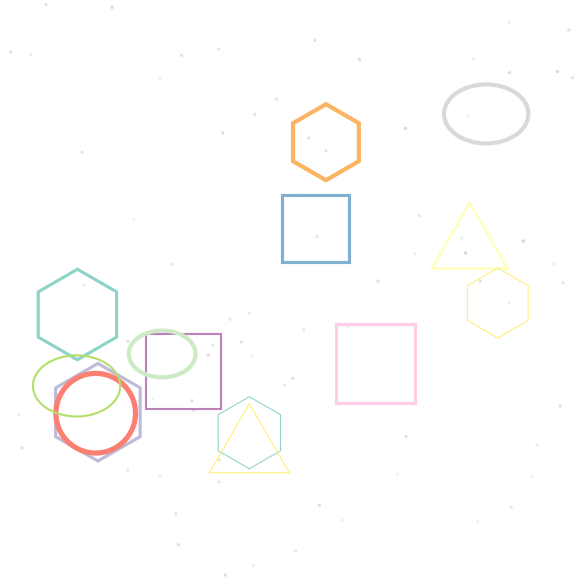[{"shape": "hexagon", "thickness": 0.5, "radius": 0.31, "center": [0.432, 0.25]}, {"shape": "hexagon", "thickness": 1.5, "radius": 0.39, "center": [0.134, 0.455]}, {"shape": "triangle", "thickness": 1, "radius": 0.38, "center": [0.813, 0.572]}, {"shape": "hexagon", "thickness": 1.5, "radius": 0.42, "center": [0.17, 0.285]}, {"shape": "circle", "thickness": 2.5, "radius": 0.34, "center": [0.166, 0.284]}, {"shape": "square", "thickness": 1.5, "radius": 0.29, "center": [0.547, 0.604]}, {"shape": "hexagon", "thickness": 2, "radius": 0.33, "center": [0.564, 0.753]}, {"shape": "oval", "thickness": 1, "radius": 0.38, "center": [0.133, 0.331]}, {"shape": "square", "thickness": 1.5, "radius": 0.34, "center": [0.65, 0.37]}, {"shape": "oval", "thickness": 2, "radius": 0.37, "center": [0.842, 0.802]}, {"shape": "square", "thickness": 1, "radius": 0.32, "center": [0.317, 0.356]}, {"shape": "oval", "thickness": 2, "radius": 0.29, "center": [0.281, 0.386]}, {"shape": "triangle", "thickness": 0.5, "radius": 0.4, "center": [0.432, 0.22]}, {"shape": "hexagon", "thickness": 0.5, "radius": 0.3, "center": [0.862, 0.474]}]